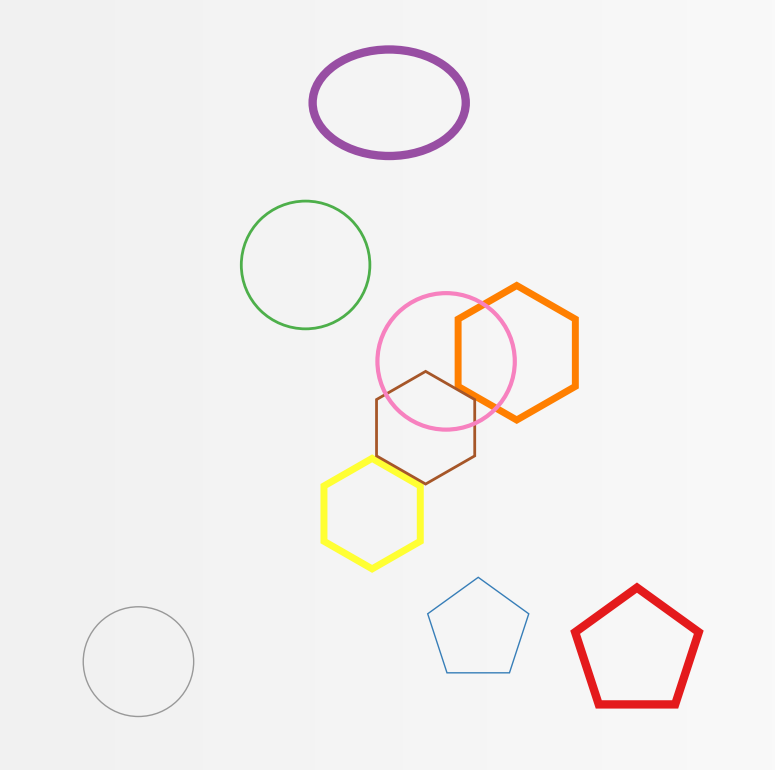[{"shape": "pentagon", "thickness": 3, "radius": 0.42, "center": [0.822, 0.153]}, {"shape": "pentagon", "thickness": 0.5, "radius": 0.34, "center": [0.617, 0.182]}, {"shape": "circle", "thickness": 1, "radius": 0.41, "center": [0.394, 0.656]}, {"shape": "oval", "thickness": 3, "radius": 0.49, "center": [0.502, 0.867]}, {"shape": "hexagon", "thickness": 2.5, "radius": 0.44, "center": [0.667, 0.542]}, {"shape": "hexagon", "thickness": 2.5, "radius": 0.36, "center": [0.48, 0.333]}, {"shape": "hexagon", "thickness": 1, "radius": 0.37, "center": [0.549, 0.445]}, {"shape": "circle", "thickness": 1.5, "radius": 0.44, "center": [0.576, 0.531]}, {"shape": "circle", "thickness": 0.5, "radius": 0.36, "center": [0.179, 0.141]}]